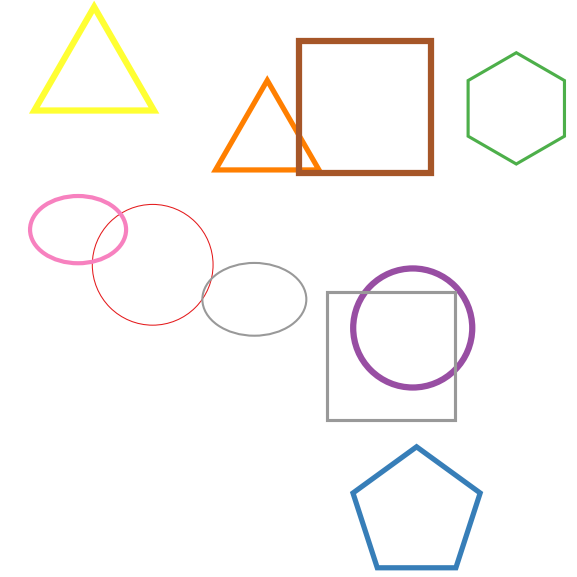[{"shape": "circle", "thickness": 0.5, "radius": 0.52, "center": [0.264, 0.541]}, {"shape": "pentagon", "thickness": 2.5, "radius": 0.58, "center": [0.721, 0.11]}, {"shape": "hexagon", "thickness": 1.5, "radius": 0.48, "center": [0.894, 0.811]}, {"shape": "circle", "thickness": 3, "radius": 0.52, "center": [0.715, 0.431]}, {"shape": "triangle", "thickness": 2.5, "radius": 0.52, "center": [0.463, 0.757]}, {"shape": "triangle", "thickness": 3, "radius": 0.6, "center": [0.163, 0.868]}, {"shape": "square", "thickness": 3, "radius": 0.57, "center": [0.632, 0.814]}, {"shape": "oval", "thickness": 2, "radius": 0.42, "center": [0.135, 0.602]}, {"shape": "square", "thickness": 1.5, "radius": 0.55, "center": [0.677, 0.383]}, {"shape": "oval", "thickness": 1, "radius": 0.45, "center": [0.44, 0.481]}]